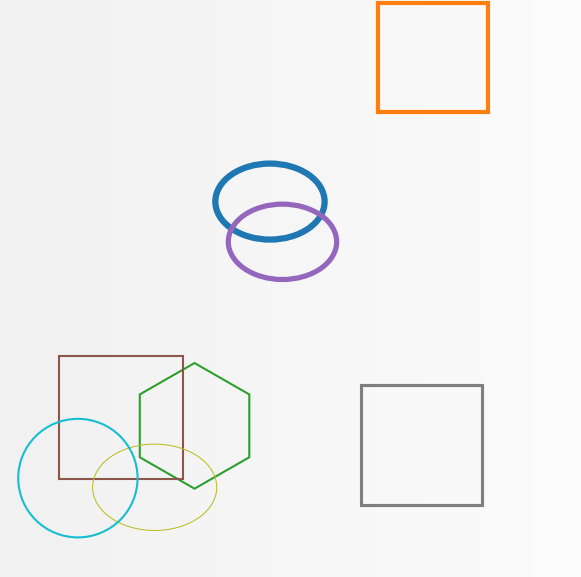[{"shape": "oval", "thickness": 3, "radius": 0.47, "center": [0.464, 0.65]}, {"shape": "square", "thickness": 2, "radius": 0.47, "center": [0.745, 0.899]}, {"shape": "hexagon", "thickness": 1, "radius": 0.54, "center": [0.335, 0.262]}, {"shape": "oval", "thickness": 2.5, "radius": 0.47, "center": [0.486, 0.58]}, {"shape": "square", "thickness": 1, "radius": 0.53, "center": [0.208, 0.277]}, {"shape": "square", "thickness": 1.5, "radius": 0.52, "center": [0.725, 0.229]}, {"shape": "oval", "thickness": 0.5, "radius": 0.53, "center": [0.266, 0.155]}, {"shape": "circle", "thickness": 1, "radius": 0.51, "center": [0.134, 0.171]}]